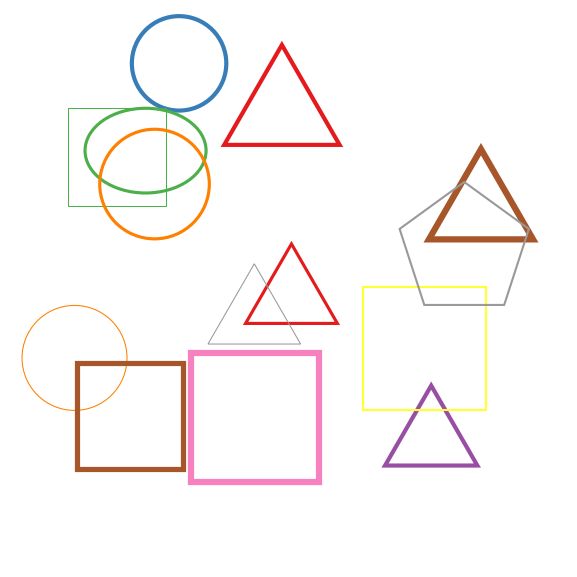[{"shape": "triangle", "thickness": 2, "radius": 0.58, "center": [0.488, 0.806]}, {"shape": "triangle", "thickness": 1.5, "radius": 0.46, "center": [0.505, 0.485]}, {"shape": "circle", "thickness": 2, "radius": 0.41, "center": [0.31, 0.889]}, {"shape": "square", "thickness": 0.5, "radius": 0.42, "center": [0.203, 0.727]}, {"shape": "oval", "thickness": 1.5, "radius": 0.52, "center": [0.252, 0.738]}, {"shape": "triangle", "thickness": 2, "radius": 0.46, "center": [0.747, 0.239]}, {"shape": "circle", "thickness": 0.5, "radius": 0.45, "center": [0.129, 0.379]}, {"shape": "circle", "thickness": 1.5, "radius": 0.47, "center": [0.268, 0.68]}, {"shape": "square", "thickness": 1, "radius": 0.53, "center": [0.735, 0.395]}, {"shape": "square", "thickness": 2.5, "radius": 0.46, "center": [0.226, 0.279]}, {"shape": "triangle", "thickness": 3, "radius": 0.52, "center": [0.833, 0.637]}, {"shape": "square", "thickness": 3, "radius": 0.56, "center": [0.441, 0.276]}, {"shape": "triangle", "thickness": 0.5, "radius": 0.46, "center": [0.44, 0.45]}, {"shape": "pentagon", "thickness": 1, "radius": 0.59, "center": [0.804, 0.566]}]